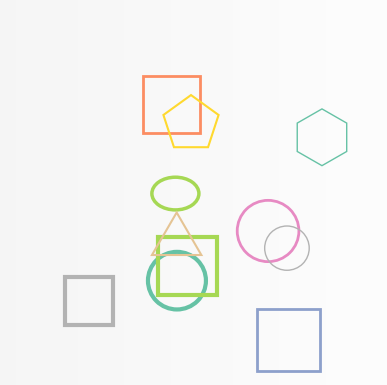[{"shape": "hexagon", "thickness": 1, "radius": 0.37, "center": [0.831, 0.643]}, {"shape": "circle", "thickness": 3, "radius": 0.37, "center": [0.457, 0.271]}, {"shape": "square", "thickness": 2, "radius": 0.37, "center": [0.443, 0.729]}, {"shape": "square", "thickness": 2, "radius": 0.41, "center": [0.745, 0.117]}, {"shape": "circle", "thickness": 2, "radius": 0.4, "center": [0.692, 0.4]}, {"shape": "square", "thickness": 3, "radius": 0.38, "center": [0.485, 0.31]}, {"shape": "oval", "thickness": 2.5, "radius": 0.3, "center": [0.453, 0.497]}, {"shape": "pentagon", "thickness": 1.5, "radius": 0.37, "center": [0.493, 0.678]}, {"shape": "triangle", "thickness": 1.5, "radius": 0.37, "center": [0.456, 0.374]}, {"shape": "square", "thickness": 3, "radius": 0.31, "center": [0.23, 0.219]}, {"shape": "circle", "thickness": 1, "radius": 0.29, "center": [0.74, 0.355]}]